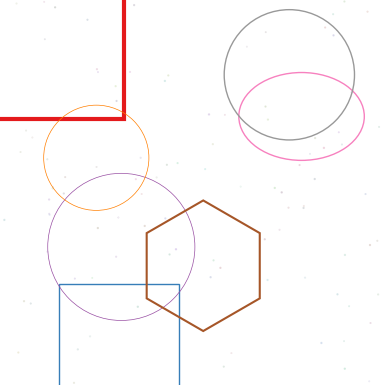[{"shape": "square", "thickness": 3, "radius": 0.87, "center": [0.148, 0.864]}, {"shape": "square", "thickness": 1, "radius": 0.78, "center": [0.309, 0.107]}, {"shape": "circle", "thickness": 0.5, "radius": 0.96, "center": [0.315, 0.359]}, {"shape": "circle", "thickness": 0.5, "radius": 0.68, "center": [0.25, 0.59]}, {"shape": "hexagon", "thickness": 1.5, "radius": 0.85, "center": [0.528, 0.31]}, {"shape": "oval", "thickness": 1, "radius": 0.81, "center": [0.783, 0.698]}, {"shape": "circle", "thickness": 1, "radius": 0.85, "center": [0.752, 0.806]}]